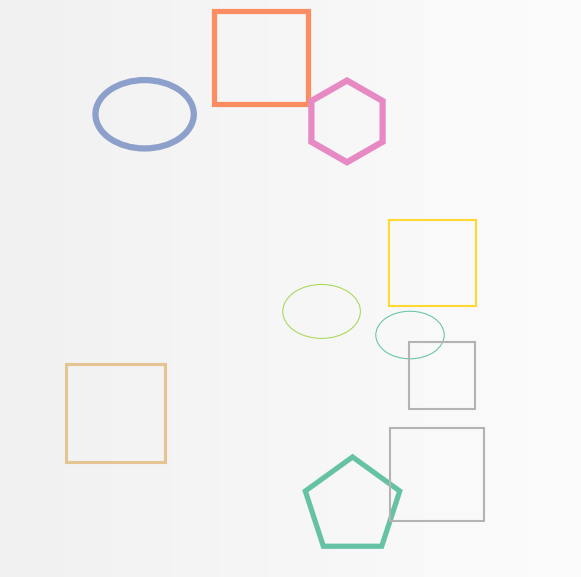[{"shape": "pentagon", "thickness": 2.5, "radius": 0.43, "center": [0.607, 0.122]}, {"shape": "oval", "thickness": 0.5, "radius": 0.29, "center": [0.705, 0.419]}, {"shape": "square", "thickness": 2.5, "radius": 0.4, "center": [0.449, 0.899]}, {"shape": "oval", "thickness": 3, "radius": 0.42, "center": [0.249, 0.801]}, {"shape": "hexagon", "thickness": 3, "radius": 0.35, "center": [0.597, 0.789]}, {"shape": "oval", "thickness": 0.5, "radius": 0.33, "center": [0.553, 0.46]}, {"shape": "square", "thickness": 1, "radius": 0.37, "center": [0.744, 0.544]}, {"shape": "square", "thickness": 1.5, "radius": 0.42, "center": [0.199, 0.284]}, {"shape": "square", "thickness": 1, "radius": 0.4, "center": [0.752, 0.177]}, {"shape": "square", "thickness": 1, "radius": 0.29, "center": [0.76, 0.349]}]